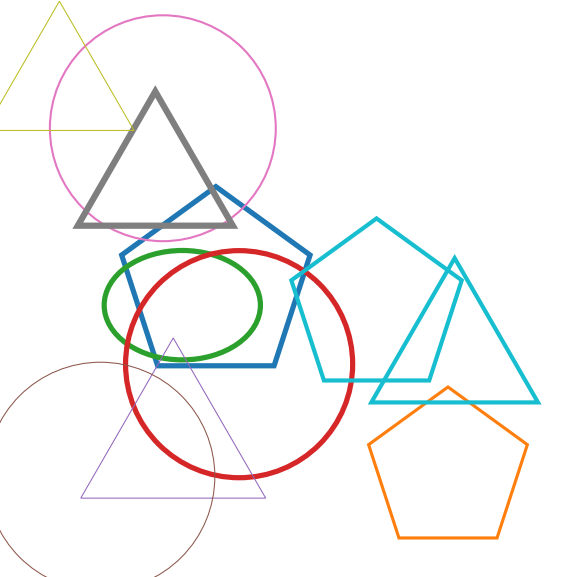[{"shape": "pentagon", "thickness": 2.5, "radius": 0.86, "center": [0.374, 0.505]}, {"shape": "pentagon", "thickness": 1.5, "radius": 0.72, "center": [0.776, 0.185]}, {"shape": "oval", "thickness": 2.5, "radius": 0.68, "center": [0.316, 0.471]}, {"shape": "circle", "thickness": 2.5, "radius": 0.98, "center": [0.414, 0.369]}, {"shape": "triangle", "thickness": 0.5, "radius": 0.92, "center": [0.3, 0.229]}, {"shape": "circle", "thickness": 0.5, "radius": 0.99, "center": [0.174, 0.174]}, {"shape": "circle", "thickness": 1, "radius": 0.98, "center": [0.282, 0.777]}, {"shape": "triangle", "thickness": 3, "radius": 0.77, "center": [0.269, 0.686]}, {"shape": "triangle", "thickness": 0.5, "radius": 0.75, "center": [0.103, 0.848]}, {"shape": "pentagon", "thickness": 2, "radius": 0.78, "center": [0.652, 0.466]}, {"shape": "triangle", "thickness": 2, "radius": 0.83, "center": [0.787, 0.386]}]